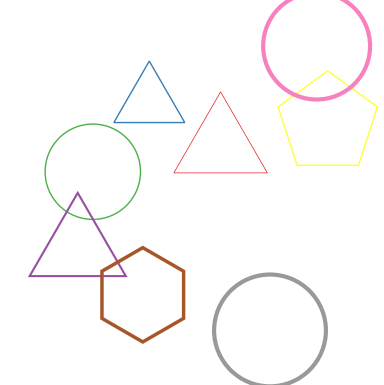[{"shape": "triangle", "thickness": 0.5, "radius": 0.7, "center": [0.573, 0.621]}, {"shape": "triangle", "thickness": 1, "radius": 0.53, "center": [0.388, 0.735]}, {"shape": "circle", "thickness": 1, "radius": 0.62, "center": [0.241, 0.554]}, {"shape": "triangle", "thickness": 1.5, "radius": 0.72, "center": [0.202, 0.355]}, {"shape": "pentagon", "thickness": 1, "radius": 0.68, "center": [0.851, 0.68]}, {"shape": "hexagon", "thickness": 2.5, "radius": 0.61, "center": [0.371, 0.234]}, {"shape": "circle", "thickness": 3, "radius": 0.69, "center": [0.822, 0.88]}, {"shape": "circle", "thickness": 3, "radius": 0.73, "center": [0.701, 0.142]}]